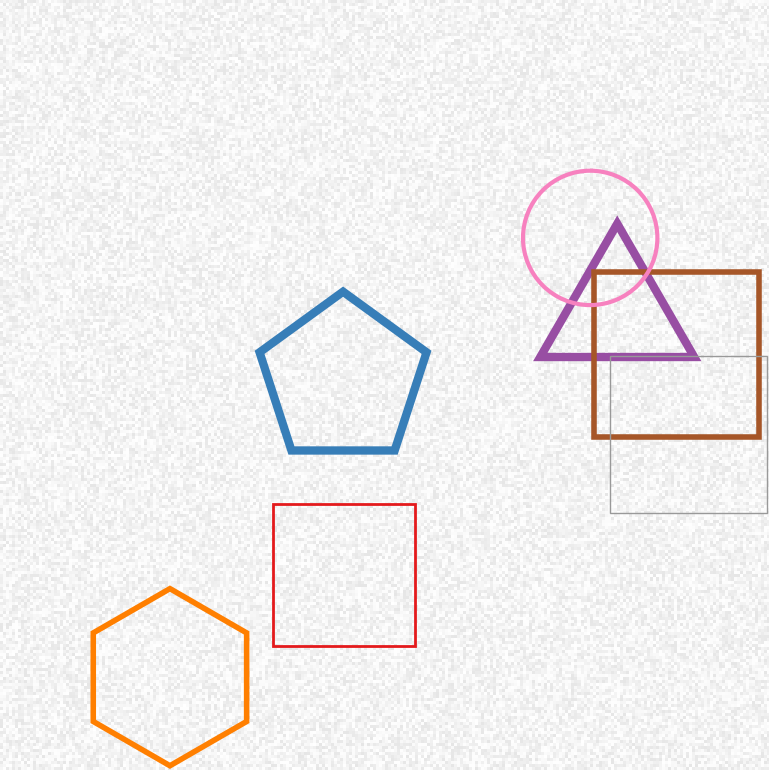[{"shape": "square", "thickness": 1, "radius": 0.46, "center": [0.447, 0.253]}, {"shape": "pentagon", "thickness": 3, "radius": 0.57, "center": [0.446, 0.507]}, {"shape": "triangle", "thickness": 3, "radius": 0.58, "center": [0.802, 0.594]}, {"shape": "hexagon", "thickness": 2, "radius": 0.58, "center": [0.221, 0.121]}, {"shape": "square", "thickness": 2, "radius": 0.54, "center": [0.878, 0.54]}, {"shape": "circle", "thickness": 1.5, "radius": 0.44, "center": [0.766, 0.691]}, {"shape": "square", "thickness": 0.5, "radius": 0.51, "center": [0.894, 0.435]}]